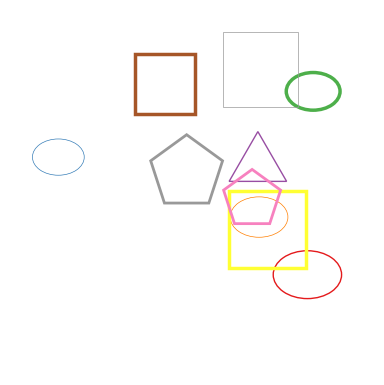[{"shape": "oval", "thickness": 1, "radius": 0.44, "center": [0.798, 0.287]}, {"shape": "oval", "thickness": 0.5, "radius": 0.34, "center": [0.152, 0.592]}, {"shape": "oval", "thickness": 2.5, "radius": 0.35, "center": [0.813, 0.763]}, {"shape": "triangle", "thickness": 1, "radius": 0.43, "center": [0.67, 0.572]}, {"shape": "oval", "thickness": 0.5, "radius": 0.37, "center": [0.673, 0.436]}, {"shape": "square", "thickness": 2.5, "radius": 0.5, "center": [0.695, 0.405]}, {"shape": "square", "thickness": 2.5, "radius": 0.39, "center": [0.429, 0.783]}, {"shape": "pentagon", "thickness": 2, "radius": 0.39, "center": [0.655, 0.482]}, {"shape": "pentagon", "thickness": 2, "radius": 0.49, "center": [0.485, 0.552]}, {"shape": "square", "thickness": 0.5, "radius": 0.49, "center": [0.677, 0.819]}]